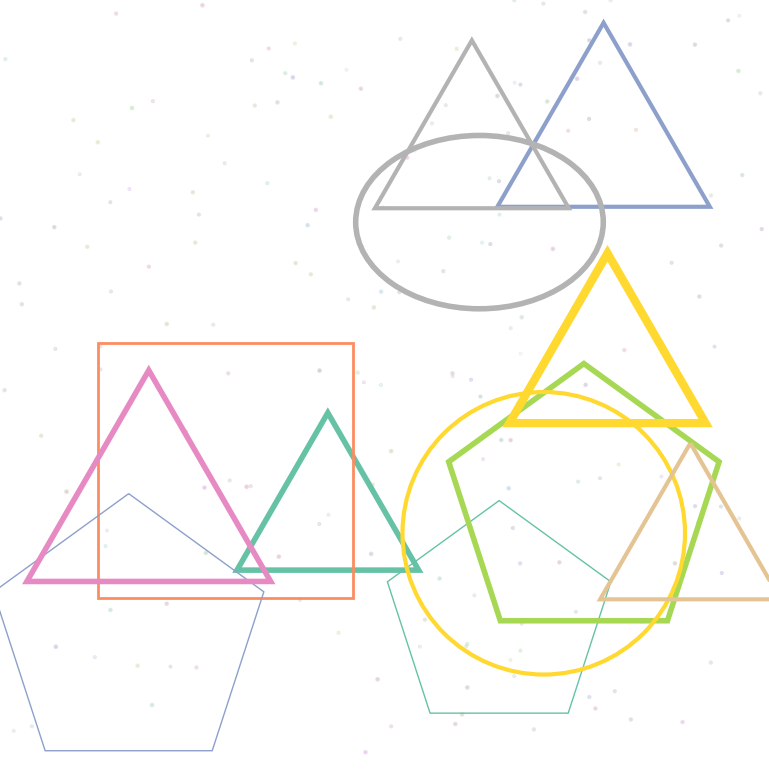[{"shape": "pentagon", "thickness": 0.5, "radius": 0.76, "center": [0.648, 0.197]}, {"shape": "triangle", "thickness": 2, "radius": 0.68, "center": [0.426, 0.328]}, {"shape": "square", "thickness": 1, "radius": 0.83, "center": [0.293, 0.389]}, {"shape": "triangle", "thickness": 1.5, "radius": 0.8, "center": [0.784, 0.811]}, {"shape": "pentagon", "thickness": 0.5, "radius": 0.92, "center": [0.167, 0.174]}, {"shape": "triangle", "thickness": 2, "radius": 0.91, "center": [0.193, 0.336]}, {"shape": "pentagon", "thickness": 2, "radius": 0.92, "center": [0.758, 0.343]}, {"shape": "circle", "thickness": 1.5, "radius": 0.92, "center": [0.706, 0.307]}, {"shape": "triangle", "thickness": 3, "radius": 0.74, "center": [0.789, 0.524]}, {"shape": "triangle", "thickness": 1.5, "radius": 0.68, "center": [0.897, 0.289]}, {"shape": "oval", "thickness": 2, "radius": 0.8, "center": [0.623, 0.712]}, {"shape": "triangle", "thickness": 1.5, "radius": 0.73, "center": [0.613, 0.802]}]